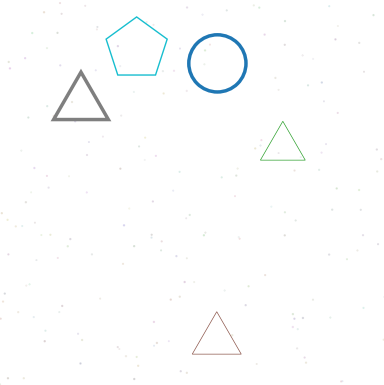[{"shape": "circle", "thickness": 2.5, "radius": 0.37, "center": [0.565, 0.835]}, {"shape": "triangle", "thickness": 0.5, "radius": 0.34, "center": [0.735, 0.618]}, {"shape": "triangle", "thickness": 0.5, "radius": 0.37, "center": [0.563, 0.117]}, {"shape": "triangle", "thickness": 2.5, "radius": 0.41, "center": [0.21, 0.731]}, {"shape": "pentagon", "thickness": 1, "radius": 0.42, "center": [0.355, 0.873]}]